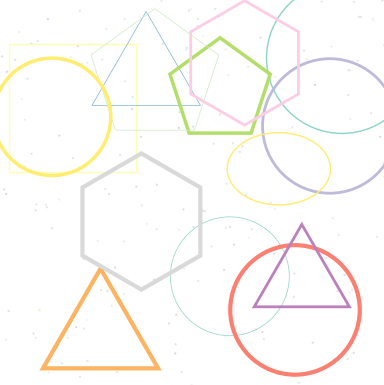[{"shape": "circle", "thickness": 0.5, "radius": 0.77, "center": [0.597, 0.282]}, {"shape": "circle", "thickness": 1, "radius": 0.98, "center": [0.888, 0.85]}, {"shape": "square", "thickness": 1, "radius": 0.83, "center": [0.189, 0.72]}, {"shape": "circle", "thickness": 2, "radius": 0.87, "center": [0.857, 0.673]}, {"shape": "circle", "thickness": 3, "radius": 0.84, "center": [0.766, 0.195]}, {"shape": "triangle", "thickness": 0.5, "radius": 0.81, "center": [0.38, 0.807]}, {"shape": "triangle", "thickness": 3, "radius": 0.86, "center": [0.261, 0.13]}, {"shape": "pentagon", "thickness": 2.5, "radius": 0.68, "center": [0.572, 0.765]}, {"shape": "hexagon", "thickness": 2, "radius": 0.81, "center": [0.635, 0.837]}, {"shape": "hexagon", "thickness": 3, "radius": 0.88, "center": [0.367, 0.425]}, {"shape": "triangle", "thickness": 2, "radius": 0.71, "center": [0.784, 0.274]}, {"shape": "pentagon", "thickness": 0.5, "radius": 0.87, "center": [0.402, 0.803]}, {"shape": "oval", "thickness": 1, "radius": 0.67, "center": [0.724, 0.562]}, {"shape": "circle", "thickness": 2.5, "radius": 0.76, "center": [0.135, 0.697]}]